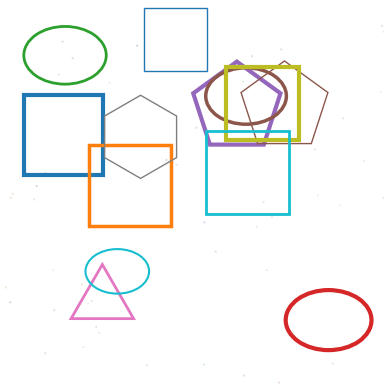[{"shape": "square", "thickness": 3, "radius": 0.52, "center": [0.165, 0.65]}, {"shape": "square", "thickness": 1, "radius": 0.41, "center": [0.456, 0.897]}, {"shape": "square", "thickness": 2.5, "radius": 0.53, "center": [0.338, 0.518]}, {"shape": "oval", "thickness": 2, "radius": 0.54, "center": [0.169, 0.856]}, {"shape": "oval", "thickness": 3, "radius": 0.56, "center": [0.853, 0.169]}, {"shape": "pentagon", "thickness": 3, "radius": 0.6, "center": [0.615, 0.721]}, {"shape": "oval", "thickness": 2.5, "radius": 0.52, "center": [0.639, 0.751]}, {"shape": "pentagon", "thickness": 1, "radius": 0.59, "center": [0.739, 0.723]}, {"shape": "triangle", "thickness": 2, "radius": 0.47, "center": [0.266, 0.219]}, {"shape": "hexagon", "thickness": 1, "radius": 0.54, "center": [0.365, 0.645]}, {"shape": "square", "thickness": 3, "radius": 0.48, "center": [0.682, 0.731]}, {"shape": "oval", "thickness": 1.5, "radius": 0.41, "center": [0.305, 0.295]}, {"shape": "square", "thickness": 2, "radius": 0.54, "center": [0.642, 0.552]}]